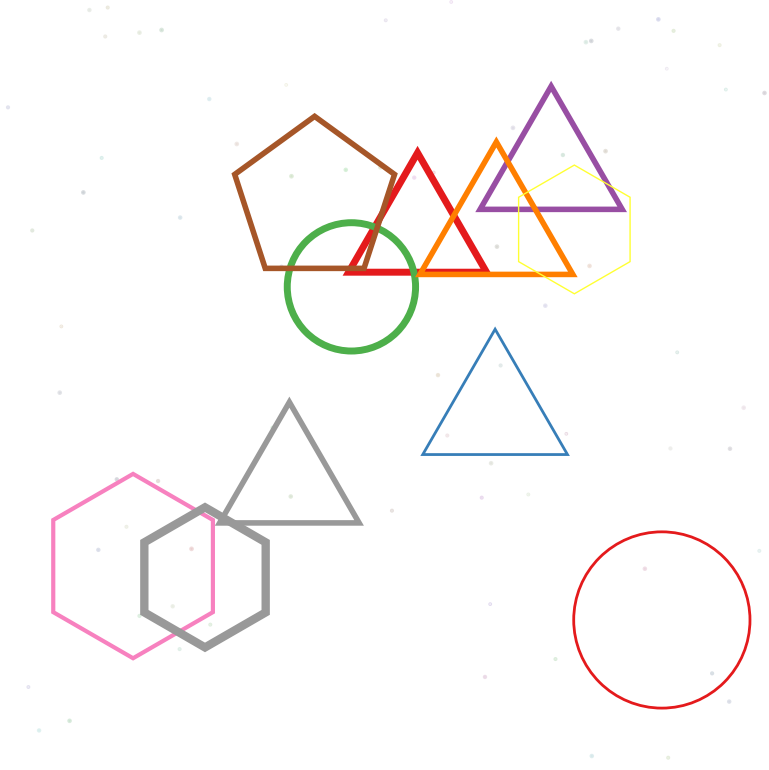[{"shape": "triangle", "thickness": 2.5, "radius": 0.52, "center": [0.542, 0.698]}, {"shape": "circle", "thickness": 1, "radius": 0.57, "center": [0.86, 0.195]}, {"shape": "triangle", "thickness": 1, "radius": 0.54, "center": [0.643, 0.464]}, {"shape": "circle", "thickness": 2.5, "radius": 0.42, "center": [0.456, 0.627]}, {"shape": "triangle", "thickness": 2, "radius": 0.53, "center": [0.716, 0.781]}, {"shape": "triangle", "thickness": 2, "radius": 0.57, "center": [0.645, 0.701]}, {"shape": "hexagon", "thickness": 0.5, "radius": 0.42, "center": [0.746, 0.702]}, {"shape": "pentagon", "thickness": 2, "radius": 0.55, "center": [0.409, 0.74]}, {"shape": "hexagon", "thickness": 1.5, "radius": 0.6, "center": [0.173, 0.265]}, {"shape": "triangle", "thickness": 2, "radius": 0.52, "center": [0.376, 0.373]}, {"shape": "hexagon", "thickness": 3, "radius": 0.45, "center": [0.266, 0.25]}]